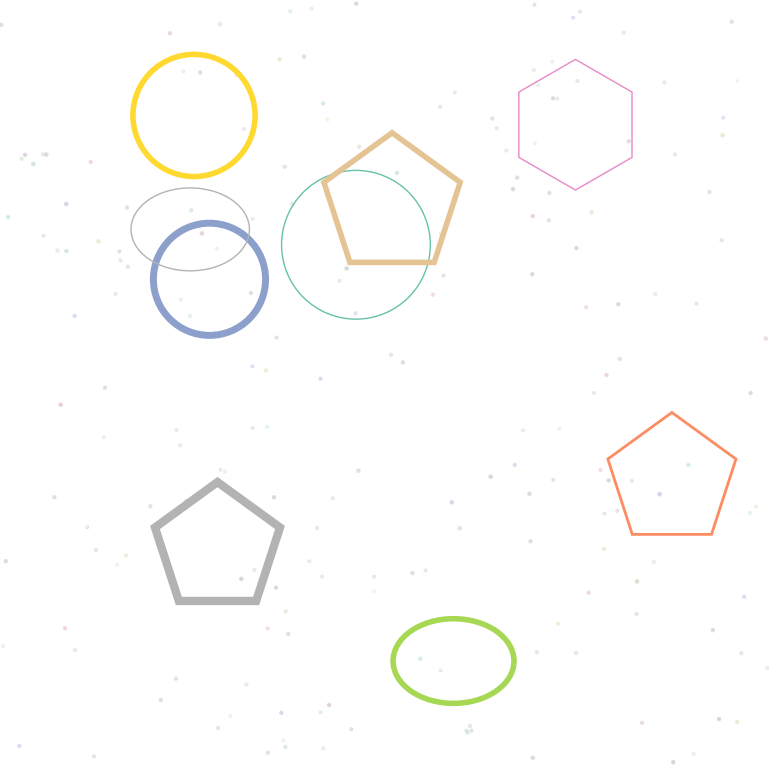[{"shape": "circle", "thickness": 0.5, "radius": 0.48, "center": [0.462, 0.682]}, {"shape": "pentagon", "thickness": 1, "radius": 0.44, "center": [0.873, 0.377]}, {"shape": "circle", "thickness": 2.5, "radius": 0.36, "center": [0.272, 0.637]}, {"shape": "hexagon", "thickness": 0.5, "radius": 0.42, "center": [0.747, 0.838]}, {"shape": "oval", "thickness": 2, "radius": 0.39, "center": [0.589, 0.142]}, {"shape": "circle", "thickness": 2, "radius": 0.4, "center": [0.252, 0.85]}, {"shape": "pentagon", "thickness": 2, "radius": 0.47, "center": [0.509, 0.734]}, {"shape": "pentagon", "thickness": 3, "radius": 0.43, "center": [0.282, 0.289]}, {"shape": "oval", "thickness": 0.5, "radius": 0.38, "center": [0.247, 0.702]}]